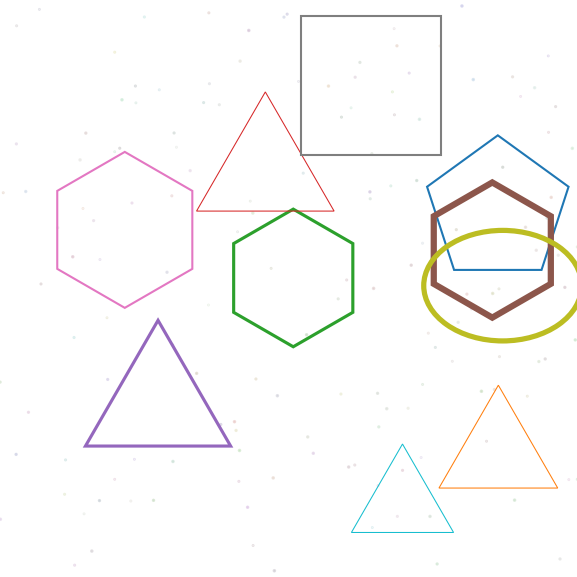[{"shape": "pentagon", "thickness": 1, "radius": 0.64, "center": [0.862, 0.636]}, {"shape": "triangle", "thickness": 0.5, "radius": 0.59, "center": [0.863, 0.213]}, {"shape": "hexagon", "thickness": 1.5, "radius": 0.6, "center": [0.508, 0.518]}, {"shape": "triangle", "thickness": 0.5, "radius": 0.69, "center": [0.459, 0.702]}, {"shape": "triangle", "thickness": 1.5, "radius": 0.73, "center": [0.274, 0.299]}, {"shape": "hexagon", "thickness": 3, "radius": 0.59, "center": [0.852, 0.566]}, {"shape": "hexagon", "thickness": 1, "radius": 0.68, "center": [0.216, 0.601]}, {"shape": "square", "thickness": 1, "radius": 0.6, "center": [0.643, 0.852]}, {"shape": "oval", "thickness": 2.5, "radius": 0.68, "center": [0.87, 0.504]}, {"shape": "triangle", "thickness": 0.5, "radius": 0.51, "center": [0.697, 0.128]}]